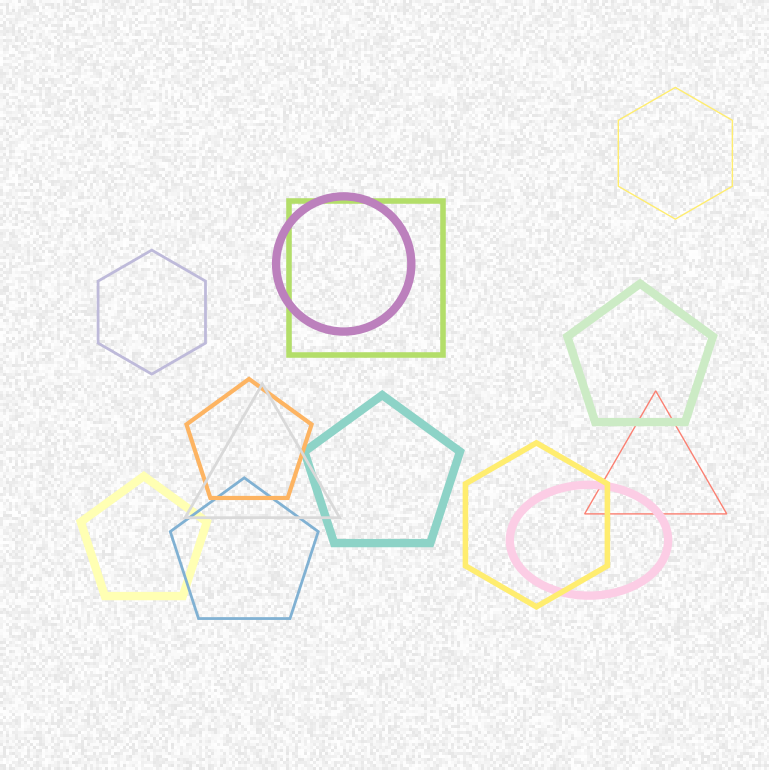[{"shape": "pentagon", "thickness": 3, "radius": 0.53, "center": [0.496, 0.381]}, {"shape": "pentagon", "thickness": 3, "radius": 0.43, "center": [0.187, 0.296]}, {"shape": "hexagon", "thickness": 1, "radius": 0.4, "center": [0.197, 0.595]}, {"shape": "triangle", "thickness": 0.5, "radius": 0.53, "center": [0.852, 0.386]}, {"shape": "pentagon", "thickness": 1, "radius": 0.51, "center": [0.317, 0.278]}, {"shape": "pentagon", "thickness": 1.5, "radius": 0.43, "center": [0.323, 0.422]}, {"shape": "square", "thickness": 2, "radius": 0.5, "center": [0.475, 0.639]}, {"shape": "oval", "thickness": 3, "radius": 0.51, "center": [0.765, 0.298]}, {"shape": "triangle", "thickness": 1, "radius": 0.58, "center": [0.341, 0.386]}, {"shape": "circle", "thickness": 3, "radius": 0.44, "center": [0.446, 0.657]}, {"shape": "pentagon", "thickness": 3, "radius": 0.5, "center": [0.831, 0.532]}, {"shape": "hexagon", "thickness": 2, "radius": 0.53, "center": [0.697, 0.318]}, {"shape": "hexagon", "thickness": 0.5, "radius": 0.43, "center": [0.877, 0.801]}]